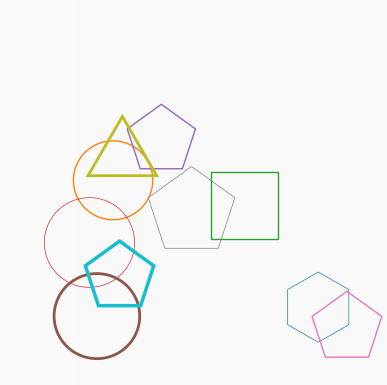[{"shape": "hexagon", "thickness": 0.5, "radius": 0.46, "center": [0.821, 0.202]}, {"shape": "circle", "thickness": 1, "radius": 0.51, "center": [0.292, 0.532]}, {"shape": "square", "thickness": 1, "radius": 0.43, "center": [0.631, 0.466]}, {"shape": "circle", "thickness": 0.5, "radius": 0.58, "center": [0.231, 0.37]}, {"shape": "pentagon", "thickness": 1, "radius": 0.46, "center": [0.416, 0.637]}, {"shape": "circle", "thickness": 2, "radius": 0.55, "center": [0.25, 0.179]}, {"shape": "pentagon", "thickness": 1, "radius": 0.47, "center": [0.895, 0.149]}, {"shape": "pentagon", "thickness": 0.5, "radius": 0.59, "center": [0.494, 0.45]}, {"shape": "triangle", "thickness": 2, "radius": 0.51, "center": [0.316, 0.595]}, {"shape": "pentagon", "thickness": 2.5, "radius": 0.46, "center": [0.309, 0.281]}]